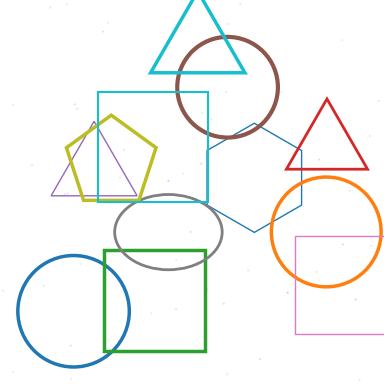[{"shape": "hexagon", "thickness": 1, "radius": 0.71, "center": [0.661, 0.538]}, {"shape": "circle", "thickness": 2.5, "radius": 0.72, "center": [0.191, 0.192]}, {"shape": "circle", "thickness": 2.5, "radius": 0.71, "center": [0.847, 0.398]}, {"shape": "square", "thickness": 2.5, "radius": 0.66, "center": [0.401, 0.22]}, {"shape": "triangle", "thickness": 2, "radius": 0.61, "center": [0.849, 0.621]}, {"shape": "triangle", "thickness": 1, "radius": 0.64, "center": [0.244, 0.556]}, {"shape": "circle", "thickness": 3, "radius": 0.65, "center": [0.591, 0.773]}, {"shape": "square", "thickness": 1, "radius": 0.63, "center": [0.894, 0.26]}, {"shape": "oval", "thickness": 2, "radius": 0.7, "center": [0.437, 0.397]}, {"shape": "pentagon", "thickness": 2.5, "radius": 0.61, "center": [0.289, 0.578]}, {"shape": "square", "thickness": 1.5, "radius": 0.71, "center": [0.398, 0.619]}, {"shape": "triangle", "thickness": 2.5, "radius": 0.71, "center": [0.514, 0.882]}]